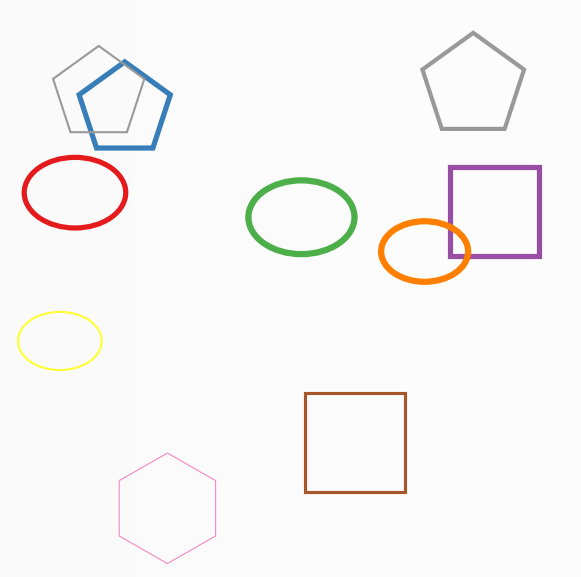[{"shape": "oval", "thickness": 2.5, "radius": 0.44, "center": [0.129, 0.665]}, {"shape": "pentagon", "thickness": 2.5, "radius": 0.41, "center": [0.215, 0.81]}, {"shape": "oval", "thickness": 3, "radius": 0.46, "center": [0.519, 0.623]}, {"shape": "square", "thickness": 2.5, "radius": 0.38, "center": [0.85, 0.633]}, {"shape": "oval", "thickness": 3, "radius": 0.37, "center": [0.731, 0.564]}, {"shape": "oval", "thickness": 1, "radius": 0.36, "center": [0.103, 0.409]}, {"shape": "square", "thickness": 1.5, "radius": 0.43, "center": [0.61, 0.233]}, {"shape": "hexagon", "thickness": 0.5, "radius": 0.48, "center": [0.288, 0.119]}, {"shape": "pentagon", "thickness": 2, "radius": 0.46, "center": [0.814, 0.85]}, {"shape": "pentagon", "thickness": 1, "radius": 0.41, "center": [0.17, 0.837]}]